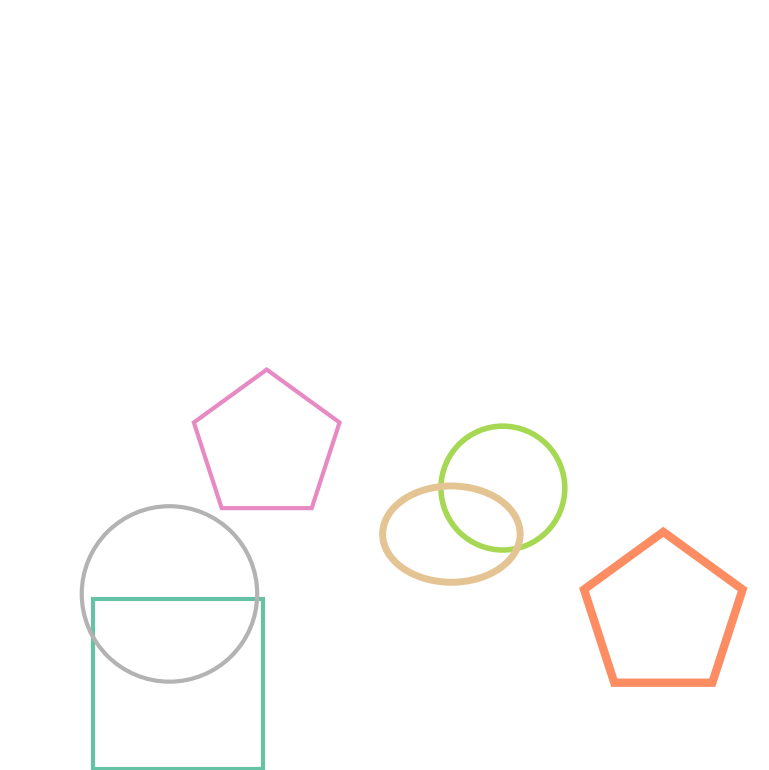[{"shape": "square", "thickness": 1.5, "radius": 0.55, "center": [0.231, 0.112]}, {"shape": "pentagon", "thickness": 3, "radius": 0.54, "center": [0.861, 0.201]}, {"shape": "pentagon", "thickness": 1.5, "radius": 0.5, "center": [0.346, 0.421]}, {"shape": "circle", "thickness": 2, "radius": 0.4, "center": [0.653, 0.366]}, {"shape": "oval", "thickness": 2.5, "radius": 0.45, "center": [0.586, 0.306]}, {"shape": "circle", "thickness": 1.5, "radius": 0.57, "center": [0.22, 0.229]}]